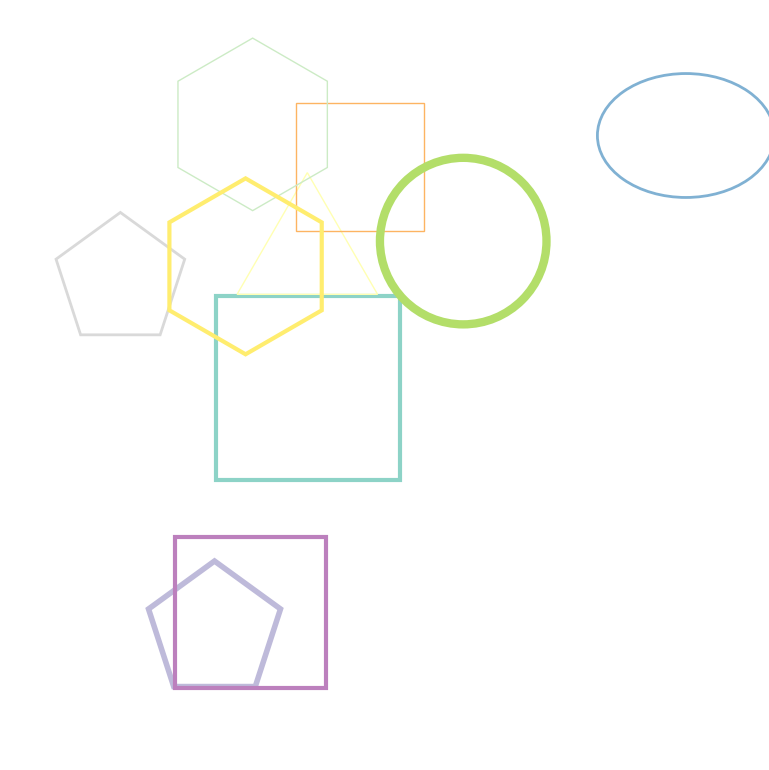[{"shape": "square", "thickness": 1.5, "radius": 0.6, "center": [0.4, 0.496]}, {"shape": "triangle", "thickness": 0.5, "radius": 0.53, "center": [0.399, 0.67]}, {"shape": "pentagon", "thickness": 2, "radius": 0.45, "center": [0.279, 0.181]}, {"shape": "oval", "thickness": 1, "radius": 0.57, "center": [0.891, 0.824]}, {"shape": "square", "thickness": 0.5, "radius": 0.42, "center": [0.468, 0.783]}, {"shape": "circle", "thickness": 3, "radius": 0.54, "center": [0.602, 0.687]}, {"shape": "pentagon", "thickness": 1, "radius": 0.44, "center": [0.156, 0.636]}, {"shape": "square", "thickness": 1.5, "radius": 0.49, "center": [0.326, 0.204]}, {"shape": "hexagon", "thickness": 0.5, "radius": 0.56, "center": [0.328, 0.838]}, {"shape": "hexagon", "thickness": 1.5, "radius": 0.57, "center": [0.319, 0.654]}]